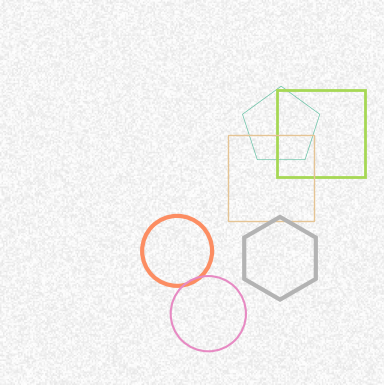[{"shape": "pentagon", "thickness": 0.5, "radius": 0.53, "center": [0.73, 0.671]}, {"shape": "circle", "thickness": 3, "radius": 0.45, "center": [0.46, 0.348]}, {"shape": "circle", "thickness": 1.5, "radius": 0.49, "center": [0.541, 0.185]}, {"shape": "square", "thickness": 2, "radius": 0.57, "center": [0.834, 0.653]}, {"shape": "square", "thickness": 1, "radius": 0.56, "center": [0.705, 0.538]}, {"shape": "hexagon", "thickness": 3, "radius": 0.54, "center": [0.727, 0.329]}]